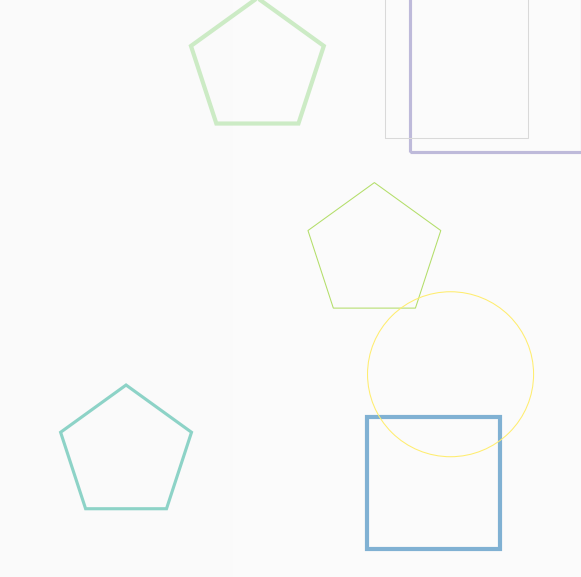[{"shape": "pentagon", "thickness": 1.5, "radius": 0.59, "center": [0.217, 0.214]}, {"shape": "square", "thickness": 1.5, "radius": 0.74, "center": [0.853, 0.884]}, {"shape": "square", "thickness": 2, "radius": 0.57, "center": [0.746, 0.163]}, {"shape": "pentagon", "thickness": 0.5, "radius": 0.6, "center": [0.644, 0.563]}, {"shape": "square", "thickness": 0.5, "radius": 0.61, "center": [0.785, 0.883]}, {"shape": "pentagon", "thickness": 2, "radius": 0.6, "center": [0.443, 0.882]}, {"shape": "circle", "thickness": 0.5, "radius": 0.71, "center": [0.775, 0.351]}]